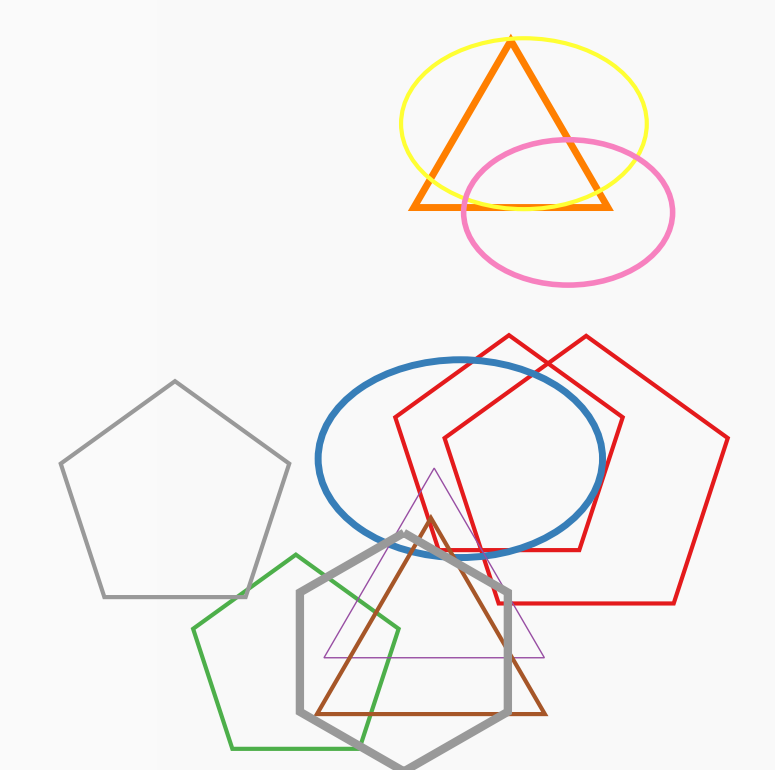[{"shape": "pentagon", "thickness": 1.5, "radius": 0.96, "center": [0.756, 0.372]}, {"shape": "pentagon", "thickness": 1.5, "radius": 0.77, "center": [0.657, 0.41]}, {"shape": "oval", "thickness": 2.5, "radius": 0.92, "center": [0.594, 0.404]}, {"shape": "pentagon", "thickness": 1.5, "radius": 0.7, "center": [0.382, 0.14]}, {"shape": "triangle", "thickness": 0.5, "radius": 0.82, "center": [0.56, 0.228]}, {"shape": "triangle", "thickness": 2.5, "radius": 0.72, "center": [0.659, 0.803]}, {"shape": "oval", "thickness": 1.5, "radius": 0.79, "center": [0.676, 0.839]}, {"shape": "triangle", "thickness": 1.5, "radius": 0.85, "center": [0.556, 0.157]}, {"shape": "oval", "thickness": 2, "radius": 0.67, "center": [0.733, 0.724]}, {"shape": "hexagon", "thickness": 3, "radius": 0.77, "center": [0.521, 0.153]}, {"shape": "pentagon", "thickness": 1.5, "radius": 0.78, "center": [0.226, 0.35]}]